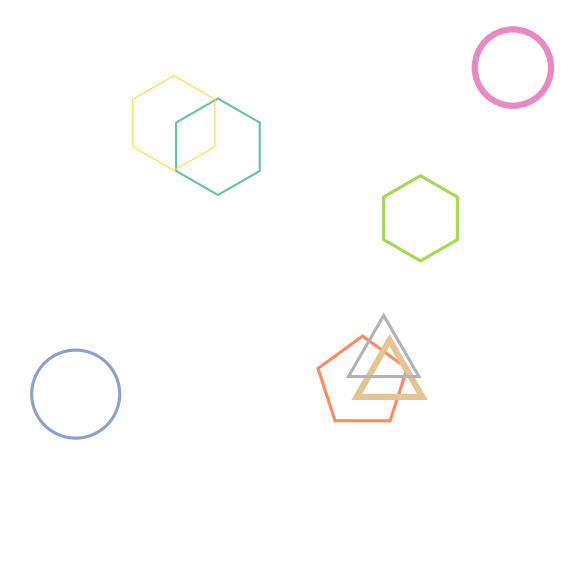[{"shape": "hexagon", "thickness": 1, "radius": 0.42, "center": [0.377, 0.745]}, {"shape": "pentagon", "thickness": 1.5, "radius": 0.41, "center": [0.628, 0.336]}, {"shape": "circle", "thickness": 1.5, "radius": 0.38, "center": [0.131, 0.317]}, {"shape": "circle", "thickness": 3, "radius": 0.33, "center": [0.888, 0.882]}, {"shape": "hexagon", "thickness": 1.5, "radius": 0.37, "center": [0.728, 0.621]}, {"shape": "hexagon", "thickness": 0.5, "radius": 0.41, "center": [0.301, 0.786]}, {"shape": "triangle", "thickness": 3, "radius": 0.33, "center": [0.675, 0.345]}, {"shape": "triangle", "thickness": 1.5, "radius": 0.35, "center": [0.664, 0.382]}]